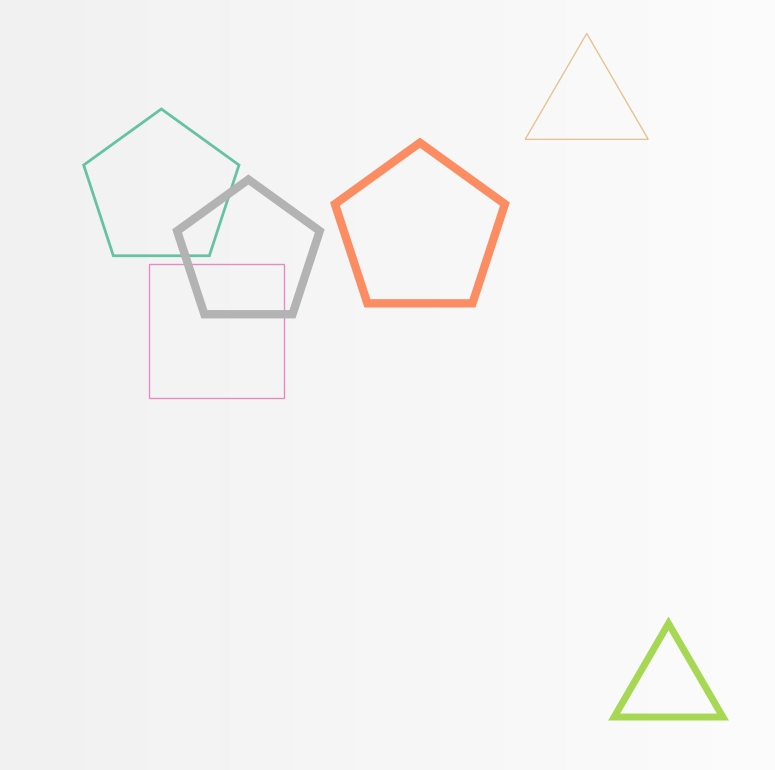[{"shape": "pentagon", "thickness": 1, "radius": 0.53, "center": [0.208, 0.753]}, {"shape": "pentagon", "thickness": 3, "radius": 0.58, "center": [0.542, 0.699]}, {"shape": "square", "thickness": 0.5, "radius": 0.44, "center": [0.279, 0.57]}, {"shape": "triangle", "thickness": 2.5, "radius": 0.41, "center": [0.863, 0.109]}, {"shape": "triangle", "thickness": 0.5, "radius": 0.46, "center": [0.757, 0.865]}, {"shape": "pentagon", "thickness": 3, "radius": 0.48, "center": [0.321, 0.67]}]